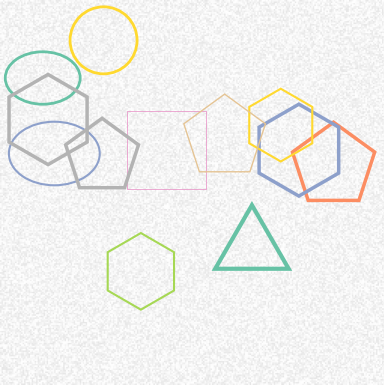[{"shape": "triangle", "thickness": 3, "radius": 0.55, "center": [0.654, 0.357]}, {"shape": "oval", "thickness": 2, "radius": 0.49, "center": [0.111, 0.797]}, {"shape": "pentagon", "thickness": 2.5, "radius": 0.56, "center": [0.866, 0.57]}, {"shape": "oval", "thickness": 1.5, "radius": 0.59, "center": [0.141, 0.601]}, {"shape": "hexagon", "thickness": 2.5, "radius": 0.6, "center": [0.776, 0.61]}, {"shape": "square", "thickness": 0.5, "radius": 0.51, "center": [0.433, 0.61]}, {"shape": "hexagon", "thickness": 1.5, "radius": 0.5, "center": [0.366, 0.295]}, {"shape": "circle", "thickness": 2, "radius": 0.44, "center": [0.269, 0.895]}, {"shape": "hexagon", "thickness": 1.5, "radius": 0.47, "center": [0.729, 0.675]}, {"shape": "pentagon", "thickness": 1, "radius": 0.56, "center": [0.583, 0.644]}, {"shape": "pentagon", "thickness": 2.5, "radius": 0.5, "center": [0.265, 0.593]}, {"shape": "hexagon", "thickness": 2.5, "radius": 0.59, "center": [0.125, 0.69]}]